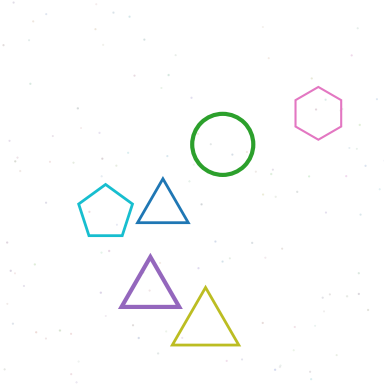[{"shape": "triangle", "thickness": 2, "radius": 0.38, "center": [0.423, 0.46]}, {"shape": "circle", "thickness": 3, "radius": 0.4, "center": [0.579, 0.625]}, {"shape": "triangle", "thickness": 3, "radius": 0.43, "center": [0.391, 0.246]}, {"shape": "hexagon", "thickness": 1.5, "radius": 0.34, "center": [0.827, 0.706]}, {"shape": "triangle", "thickness": 2, "radius": 0.5, "center": [0.534, 0.154]}, {"shape": "pentagon", "thickness": 2, "radius": 0.37, "center": [0.274, 0.447]}]